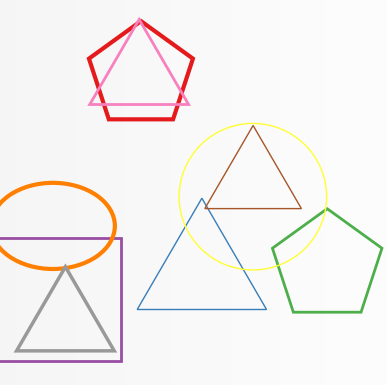[{"shape": "pentagon", "thickness": 3, "radius": 0.71, "center": [0.364, 0.804]}, {"shape": "triangle", "thickness": 1, "radius": 0.96, "center": [0.521, 0.292]}, {"shape": "pentagon", "thickness": 2, "radius": 0.74, "center": [0.844, 0.309]}, {"shape": "square", "thickness": 2, "radius": 0.8, "center": [0.153, 0.221]}, {"shape": "oval", "thickness": 3, "radius": 0.8, "center": [0.137, 0.413]}, {"shape": "circle", "thickness": 1, "radius": 0.95, "center": [0.653, 0.489]}, {"shape": "triangle", "thickness": 1, "radius": 0.72, "center": [0.653, 0.53]}, {"shape": "triangle", "thickness": 2, "radius": 0.74, "center": [0.359, 0.802]}, {"shape": "triangle", "thickness": 2.5, "radius": 0.73, "center": [0.169, 0.161]}]